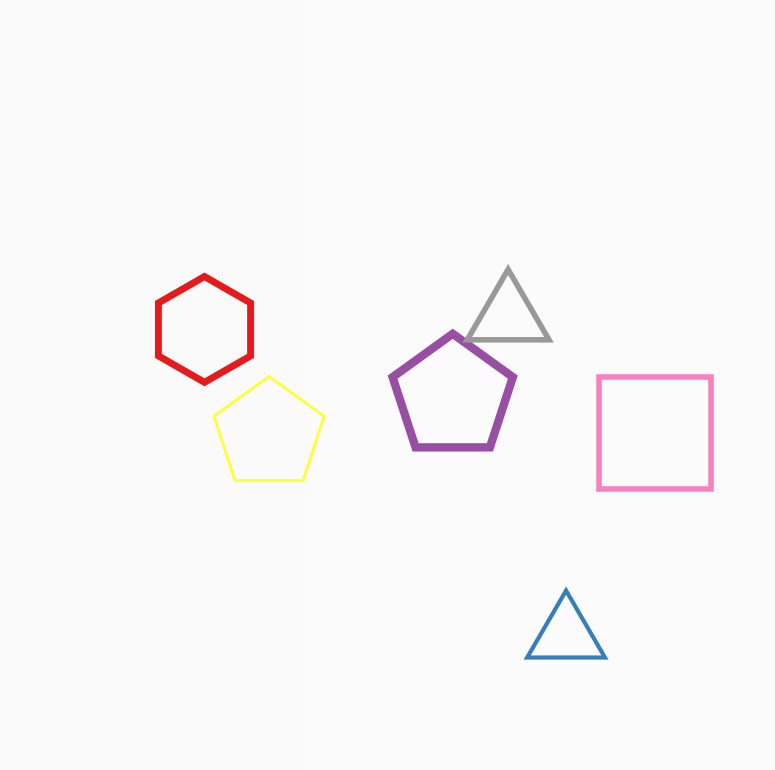[{"shape": "hexagon", "thickness": 2.5, "radius": 0.34, "center": [0.264, 0.572]}, {"shape": "triangle", "thickness": 1.5, "radius": 0.29, "center": [0.73, 0.175]}, {"shape": "pentagon", "thickness": 3, "radius": 0.41, "center": [0.584, 0.485]}, {"shape": "pentagon", "thickness": 1, "radius": 0.37, "center": [0.347, 0.436]}, {"shape": "square", "thickness": 2, "radius": 0.36, "center": [0.845, 0.437]}, {"shape": "triangle", "thickness": 2, "radius": 0.3, "center": [0.656, 0.589]}]